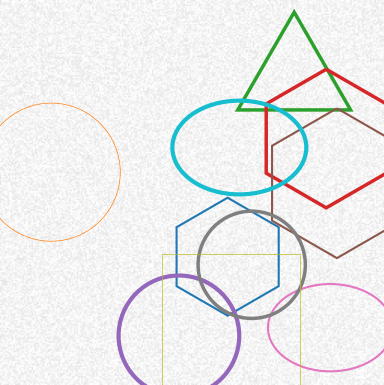[{"shape": "hexagon", "thickness": 1.5, "radius": 0.77, "center": [0.591, 0.333]}, {"shape": "circle", "thickness": 0.5, "radius": 0.9, "center": [0.133, 0.553]}, {"shape": "triangle", "thickness": 2.5, "radius": 0.85, "center": [0.764, 0.799]}, {"shape": "hexagon", "thickness": 2.5, "radius": 0.9, "center": [0.847, 0.64]}, {"shape": "circle", "thickness": 3, "radius": 0.78, "center": [0.465, 0.128]}, {"shape": "hexagon", "thickness": 1.5, "radius": 0.97, "center": [0.875, 0.524]}, {"shape": "oval", "thickness": 1.5, "radius": 0.81, "center": [0.858, 0.149]}, {"shape": "circle", "thickness": 2.5, "radius": 0.7, "center": [0.654, 0.312]}, {"shape": "square", "thickness": 0.5, "radius": 0.9, "center": [0.599, 0.16]}, {"shape": "oval", "thickness": 3, "radius": 0.87, "center": [0.622, 0.617]}]